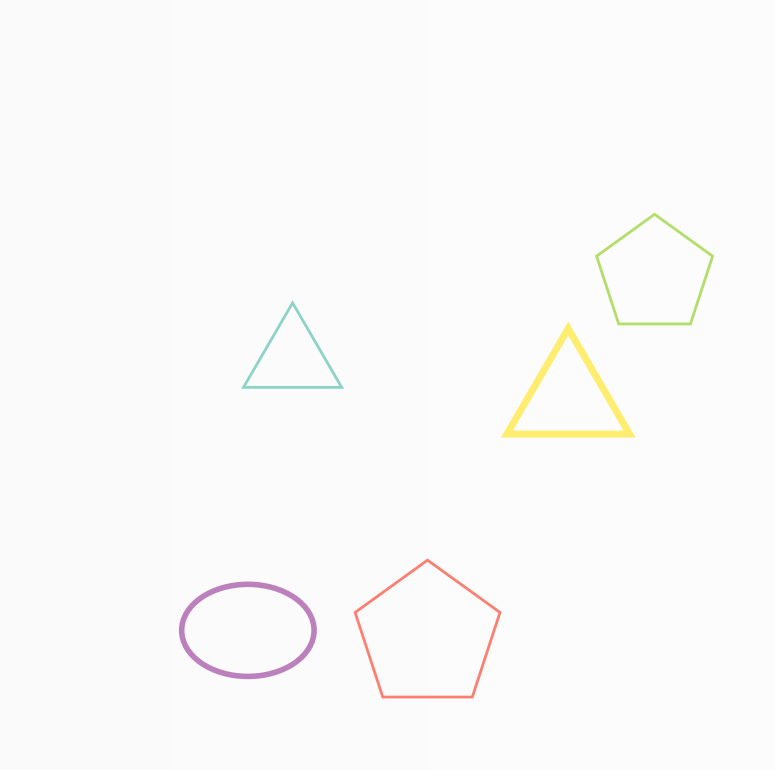[{"shape": "triangle", "thickness": 1, "radius": 0.37, "center": [0.378, 0.534]}, {"shape": "pentagon", "thickness": 1, "radius": 0.49, "center": [0.552, 0.174]}, {"shape": "pentagon", "thickness": 1, "radius": 0.39, "center": [0.845, 0.643]}, {"shape": "oval", "thickness": 2, "radius": 0.43, "center": [0.32, 0.181]}, {"shape": "triangle", "thickness": 2.5, "radius": 0.46, "center": [0.733, 0.482]}]